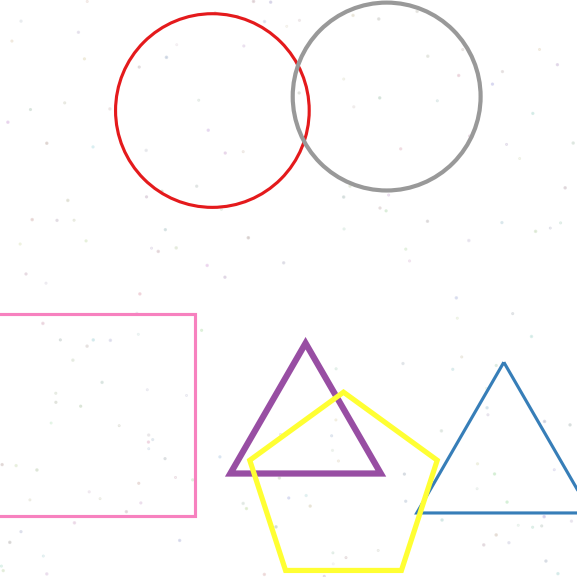[{"shape": "circle", "thickness": 1.5, "radius": 0.84, "center": [0.368, 0.808]}, {"shape": "triangle", "thickness": 1.5, "radius": 0.87, "center": [0.872, 0.198]}, {"shape": "triangle", "thickness": 3, "radius": 0.75, "center": [0.529, 0.254]}, {"shape": "pentagon", "thickness": 2.5, "radius": 0.85, "center": [0.595, 0.149]}, {"shape": "square", "thickness": 1.5, "radius": 0.88, "center": [0.162, 0.281]}, {"shape": "circle", "thickness": 2, "radius": 0.81, "center": [0.67, 0.832]}]